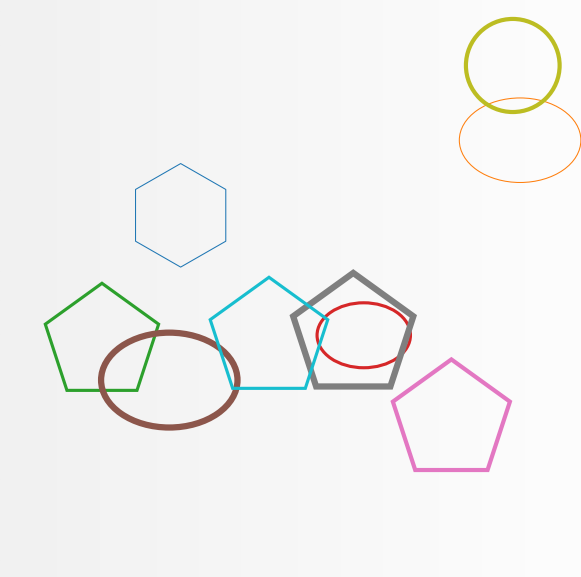[{"shape": "hexagon", "thickness": 0.5, "radius": 0.45, "center": [0.311, 0.626]}, {"shape": "oval", "thickness": 0.5, "radius": 0.52, "center": [0.895, 0.756]}, {"shape": "pentagon", "thickness": 1.5, "radius": 0.51, "center": [0.175, 0.406]}, {"shape": "oval", "thickness": 1.5, "radius": 0.4, "center": [0.626, 0.419]}, {"shape": "oval", "thickness": 3, "radius": 0.59, "center": [0.291, 0.341]}, {"shape": "pentagon", "thickness": 2, "radius": 0.53, "center": [0.777, 0.271]}, {"shape": "pentagon", "thickness": 3, "radius": 0.54, "center": [0.608, 0.418]}, {"shape": "circle", "thickness": 2, "radius": 0.4, "center": [0.882, 0.886]}, {"shape": "pentagon", "thickness": 1.5, "radius": 0.53, "center": [0.463, 0.413]}]